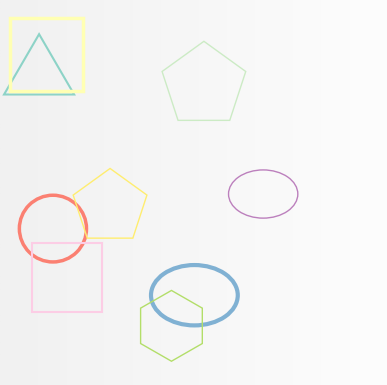[{"shape": "triangle", "thickness": 1.5, "radius": 0.52, "center": [0.101, 0.807]}, {"shape": "square", "thickness": 2.5, "radius": 0.47, "center": [0.121, 0.858]}, {"shape": "circle", "thickness": 2.5, "radius": 0.43, "center": [0.137, 0.406]}, {"shape": "oval", "thickness": 3, "radius": 0.56, "center": [0.502, 0.233]}, {"shape": "hexagon", "thickness": 1, "radius": 0.46, "center": [0.442, 0.154]}, {"shape": "square", "thickness": 1.5, "radius": 0.45, "center": [0.173, 0.279]}, {"shape": "oval", "thickness": 1, "radius": 0.45, "center": [0.679, 0.496]}, {"shape": "pentagon", "thickness": 1, "radius": 0.57, "center": [0.526, 0.779]}, {"shape": "pentagon", "thickness": 1, "radius": 0.5, "center": [0.284, 0.462]}]